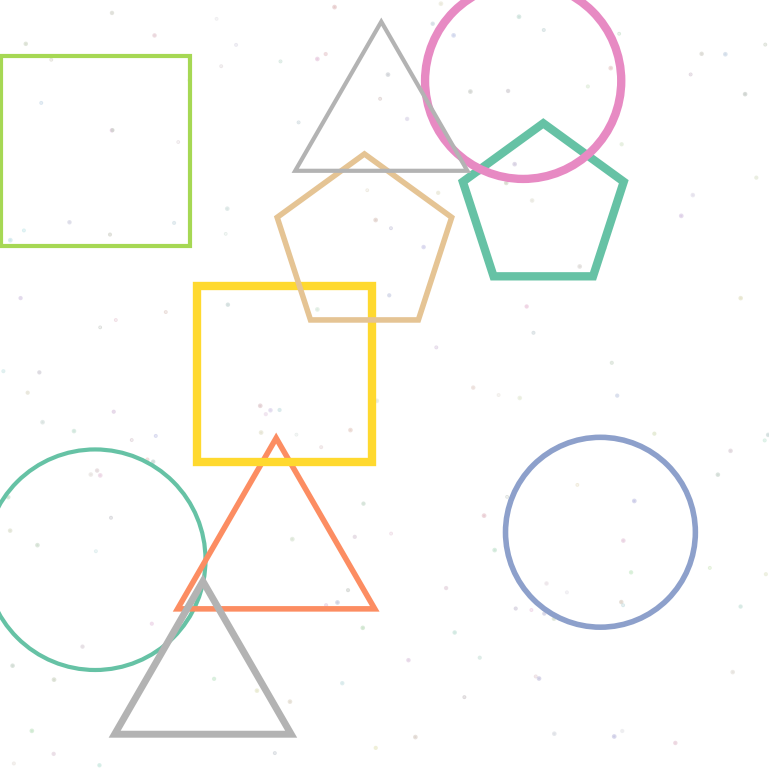[{"shape": "pentagon", "thickness": 3, "radius": 0.55, "center": [0.706, 0.73]}, {"shape": "circle", "thickness": 1.5, "radius": 0.72, "center": [0.124, 0.273]}, {"shape": "triangle", "thickness": 2, "radius": 0.74, "center": [0.359, 0.283]}, {"shape": "circle", "thickness": 2, "radius": 0.62, "center": [0.78, 0.309]}, {"shape": "circle", "thickness": 3, "radius": 0.64, "center": [0.679, 0.895]}, {"shape": "square", "thickness": 1.5, "radius": 0.61, "center": [0.124, 0.804]}, {"shape": "square", "thickness": 3, "radius": 0.57, "center": [0.37, 0.514]}, {"shape": "pentagon", "thickness": 2, "radius": 0.6, "center": [0.473, 0.681]}, {"shape": "triangle", "thickness": 1.5, "radius": 0.65, "center": [0.495, 0.843]}, {"shape": "triangle", "thickness": 2.5, "radius": 0.66, "center": [0.264, 0.113]}]